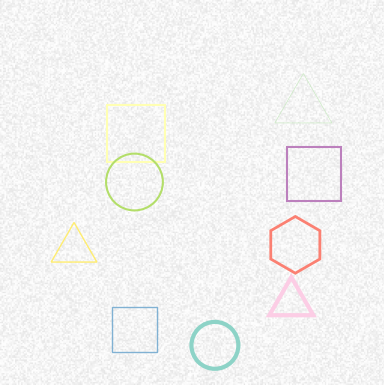[{"shape": "circle", "thickness": 3, "radius": 0.3, "center": [0.558, 0.103]}, {"shape": "square", "thickness": 1.5, "radius": 0.37, "center": [0.354, 0.653]}, {"shape": "hexagon", "thickness": 2, "radius": 0.37, "center": [0.767, 0.364]}, {"shape": "square", "thickness": 1, "radius": 0.29, "center": [0.35, 0.145]}, {"shape": "circle", "thickness": 1.5, "radius": 0.37, "center": [0.349, 0.527]}, {"shape": "triangle", "thickness": 3, "radius": 0.33, "center": [0.757, 0.214]}, {"shape": "square", "thickness": 1.5, "radius": 0.35, "center": [0.816, 0.548]}, {"shape": "triangle", "thickness": 0.5, "radius": 0.43, "center": [0.788, 0.724]}, {"shape": "triangle", "thickness": 1, "radius": 0.34, "center": [0.192, 0.354]}]